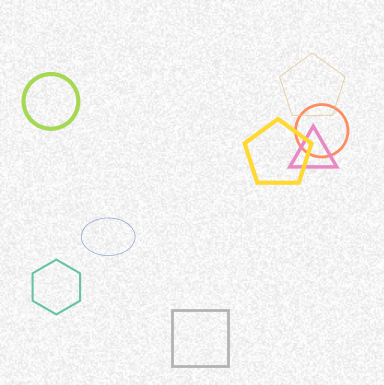[{"shape": "hexagon", "thickness": 1.5, "radius": 0.36, "center": [0.146, 0.254]}, {"shape": "circle", "thickness": 2, "radius": 0.34, "center": [0.836, 0.66]}, {"shape": "oval", "thickness": 0.5, "radius": 0.35, "center": [0.281, 0.385]}, {"shape": "triangle", "thickness": 2.5, "radius": 0.35, "center": [0.814, 0.602]}, {"shape": "circle", "thickness": 3, "radius": 0.36, "center": [0.132, 0.737]}, {"shape": "pentagon", "thickness": 3, "radius": 0.46, "center": [0.722, 0.599]}, {"shape": "pentagon", "thickness": 0.5, "radius": 0.45, "center": [0.811, 0.773]}, {"shape": "square", "thickness": 2, "radius": 0.36, "center": [0.52, 0.123]}]